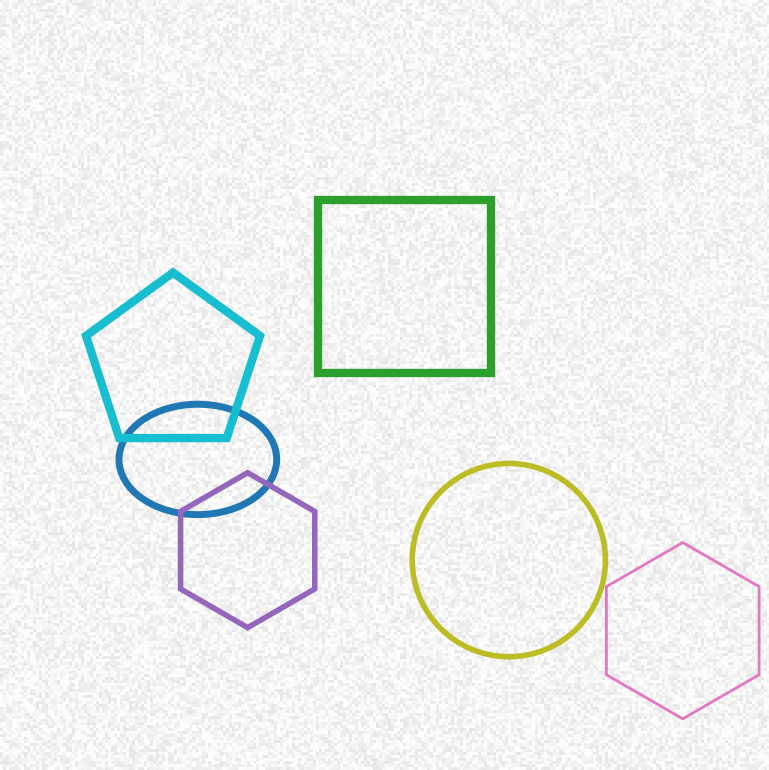[{"shape": "oval", "thickness": 2.5, "radius": 0.51, "center": [0.257, 0.403]}, {"shape": "square", "thickness": 3, "radius": 0.56, "center": [0.526, 0.627]}, {"shape": "hexagon", "thickness": 2, "radius": 0.5, "center": [0.322, 0.285]}, {"shape": "hexagon", "thickness": 1, "radius": 0.57, "center": [0.887, 0.181]}, {"shape": "circle", "thickness": 2, "radius": 0.63, "center": [0.661, 0.273]}, {"shape": "pentagon", "thickness": 3, "radius": 0.59, "center": [0.225, 0.527]}]